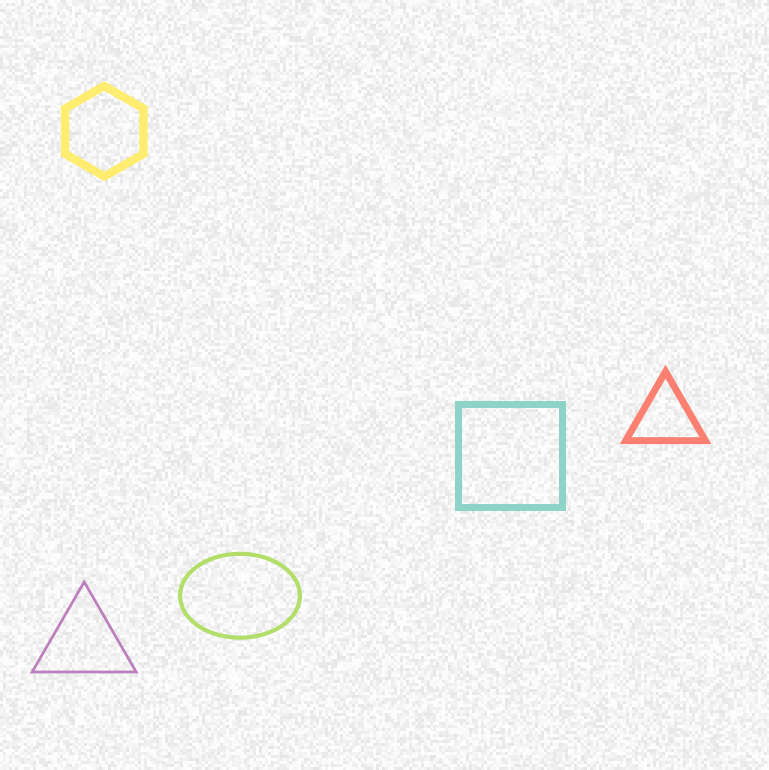[{"shape": "square", "thickness": 2.5, "radius": 0.34, "center": [0.662, 0.408]}, {"shape": "triangle", "thickness": 2.5, "radius": 0.3, "center": [0.864, 0.458]}, {"shape": "oval", "thickness": 1.5, "radius": 0.39, "center": [0.312, 0.226]}, {"shape": "triangle", "thickness": 1, "radius": 0.39, "center": [0.109, 0.166]}, {"shape": "hexagon", "thickness": 3, "radius": 0.29, "center": [0.135, 0.83]}]